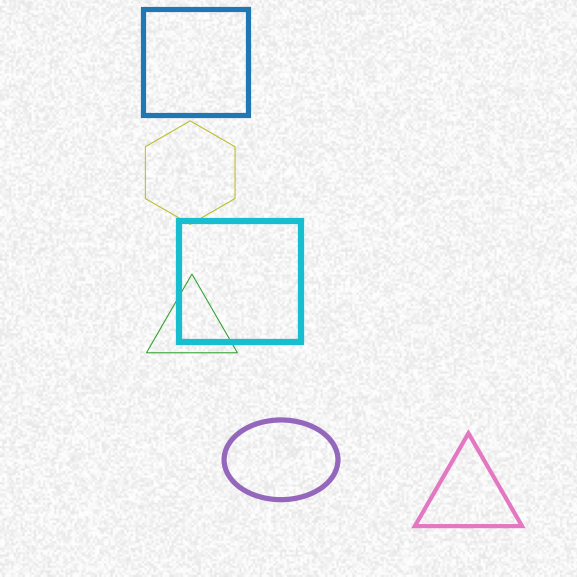[{"shape": "square", "thickness": 2.5, "radius": 0.46, "center": [0.338, 0.892]}, {"shape": "triangle", "thickness": 0.5, "radius": 0.45, "center": [0.332, 0.434]}, {"shape": "oval", "thickness": 2.5, "radius": 0.49, "center": [0.487, 0.203]}, {"shape": "triangle", "thickness": 2, "radius": 0.54, "center": [0.811, 0.142]}, {"shape": "hexagon", "thickness": 0.5, "radius": 0.45, "center": [0.329, 0.7]}, {"shape": "square", "thickness": 3, "radius": 0.52, "center": [0.415, 0.511]}]